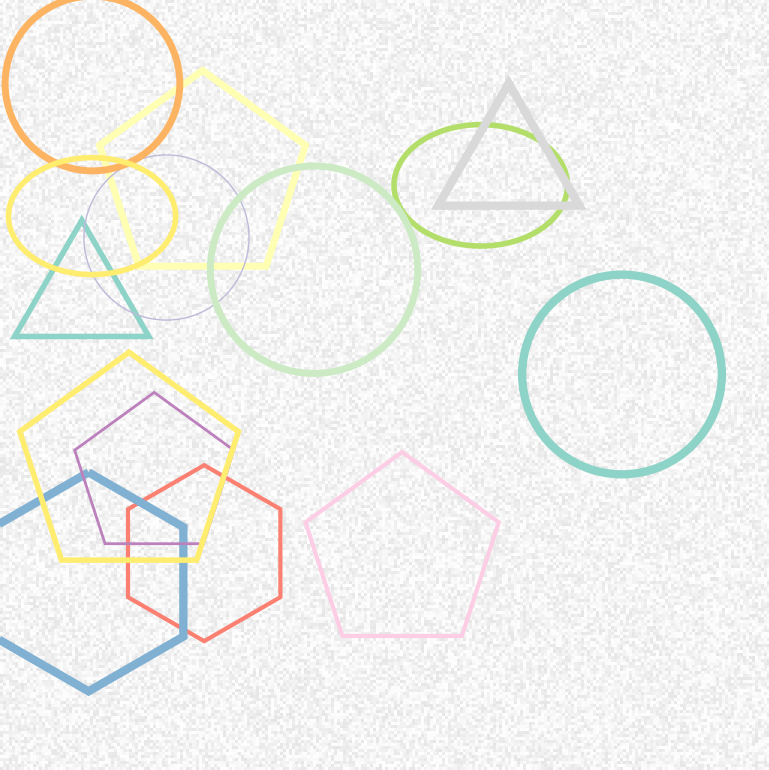[{"shape": "triangle", "thickness": 2, "radius": 0.5, "center": [0.106, 0.613]}, {"shape": "circle", "thickness": 3, "radius": 0.65, "center": [0.808, 0.514]}, {"shape": "pentagon", "thickness": 2.5, "radius": 0.7, "center": [0.263, 0.768]}, {"shape": "circle", "thickness": 0.5, "radius": 0.54, "center": [0.216, 0.692]}, {"shape": "hexagon", "thickness": 1.5, "radius": 0.57, "center": [0.265, 0.282]}, {"shape": "hexagon", "thickness": 3, "radius": 0.71, "center": [0.115, 0.244]}, {"shape": "circle", "thickness": 2.5, "radius": 0.57, "center": [0.12, 0.892]}, {"shape": "oval", "thickness": 2, "radius": 0.56, "center": [0.624, 0.759]}, {"shape": "pentagon", "thickness": 1.5, "radius": 0.66, "center": [0.522, 0.281]}, {"shape": "triangle", "thickness": 3, "radius": 0.53, "center": [0.661, 0.786]}, {"shape": "pentagon", "thickness": 1, "radius": 0.54, "center": [0.2, 0.382]}, {"shape": "circle", "thickness": 2.5, "radius": 0.67, "center": [0.408, 0.65]}, {"shape": "oval", "thickness": 2, "radius": 0.54, "center": [0.12, 0.719]}, {"shape": "pentagon", "thickness": 2, "radius": 0.75, "center": [0.168, 0.393]}]